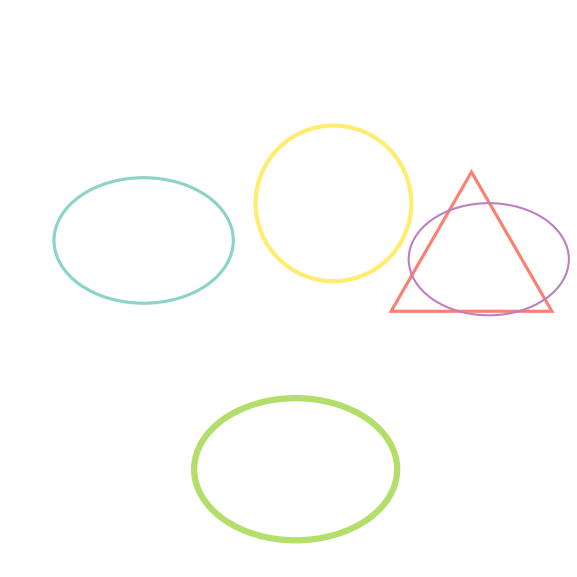[{"shape": "oval", "thickness": 1.5, "radius": 0.78, "center": [0.249, 0.583]}, {"shape": "triangle", "thickness": 1.5, "radius": 0.8, "center": [0.816, 0.541]}, {"shape": "oval", "thickness": 3, "radius": 0.88, "center": [0.512, 0.187]}, {"shape": "oval", "thickness": 1, "radius": 0.69, "center": [0.846, 0.55]}, {"shape": "circle", "thickness": 2, "radius": 0.67, "center": [0.577, 0.647]}]